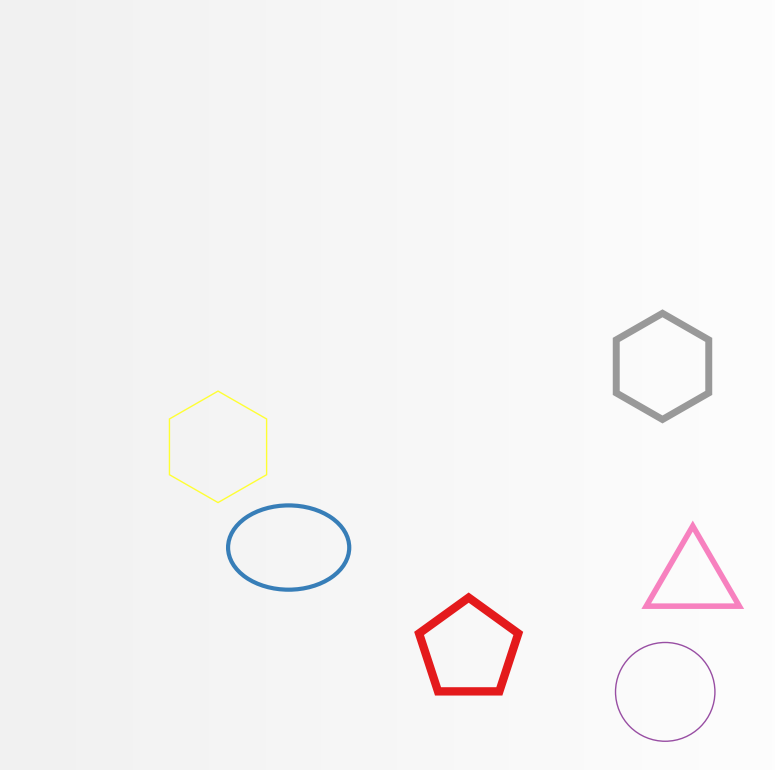[{"shape": "pentagon", "thickness": 3, "radius": 0.34, "center": [0.605, 0.157]}, {"shape": "oval", "thickness": 1.5, "radius": 0.39, "center": [0.372, 0.289]}, {"shape": "circle", "thickness": 0.5, "radius": 0.32, "center": [0.858, 0.101]}, {"shape": "hexagon", "thickness": 0.5, "radius": 0.36, "center": [0.281, 0.42]}, {"shape": "triangle", "thickness": 2, "radius": 0.35, "center": [0.894, 0.247]}, {"shape": "hexagon", "thickness": 2.5, "radius": 0.34, "center": [0.855, 0.524]}]